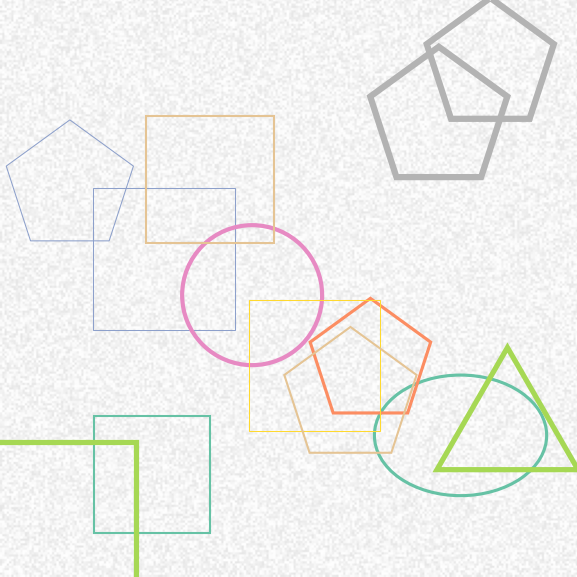[{"shape": "oval", "thickness": 1.5, "radius": 0.75, "center": [0.797, 0.245]}, {"shape": "square", "thickness": 1, "radius": 0.5, "center": [0.264, 0.177]}, {"shape": "pentagon", "thickness": 1.5, "radius": 0.55, "center": [0.641, 0.373]}, {"shape": "square", "thickness": 0.5, "radius": 0.62, "center": [0.283, 0.55]}, {"shape": "pentagon", "thickness": 0.5, "radius": 0.58, "center": [0.121, 0.676]}, {"shape": "circle", "thickness": 2, "radius": 0.61, "center": [0.437, 0.488]}, {"shape": "square", "thickness": 2.5, "radius": 0.64, "center": [0.108, 0.106]}, {"shape": "triangle", "thickness": 2.5, "radius": 0.7, "center": [0.879, 0.256]}, {"shape": "square", "thickness": 0.5, "radius": 0.57, "center": [0.545, 0.366]}, {"shape": "square", "thickness": 1, "radius": 0.55, "center": [0.364, 0.688]}, {"shape": "pentagon", "thickness": 1, "radius": 0.6, "center": [0.607, 0.313]}, {"shape": "pentagon", "thickness": 3, "radius": 0.62, "center": [0.76, 0.793]}, {"shape": "pentagon", "thickness": 3, "radius": 0.58, "center": [0.849, 0.887]}]